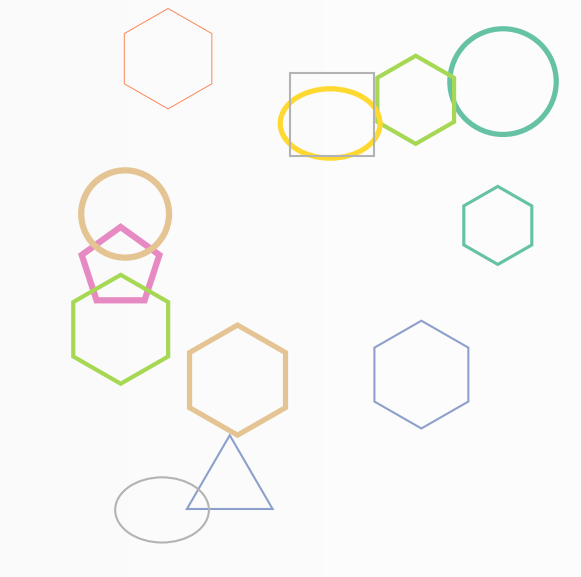[{"shape": "circle", "thickness": 2.5, "radius": 0.46, "center": [0.865, 0.858]}, {"shape": "hexagon", "thickness": 1.5, "radius": 0.34, "center": [0.856, 0.609]}, {"shape": "hexagon", "thickness": 0.5, "radius": 0.43, "center": [0.289, 0.897]}, {"shape": "hexagon", "thickness": 1, "radius": 0.47, "center": [0.725, 0.35]}, {"shape": "triangle", "thickness": 1, "radius": 0.43, "center": [0.395, 0.16]}, {"shape": "pentagon", "thickness": 3, "radius": 0.35, "center": [0.207, 0.536]}, {"shape": "hexagon", "thickness": 2, "radius": 0.47, "center": [0.208, 0.429]}, {"shape": "hexagon", "thickness": 2, "radius": 0.38, "center": [0.715, 0.826]}, {"shape": "oval", "thickness": 2.5, "radius": 0.43, "center": [0.568, 0.785]}, {"shape": "circle", "thickness": 3, "radius": 0.38, "center": [0.215, 0.629]}, {"shape": "hexagon", "thickness": 2.5, "radius": 0.48, "center": [0.409, 0.341]}, {"shape": "square", "thickness": 1, "radius": 0.36, "center": [0.571, 0.8]}, {"shape": "oval", "thickness": 1, "radius": 0.4, "center": [0.279, 0.116]}]